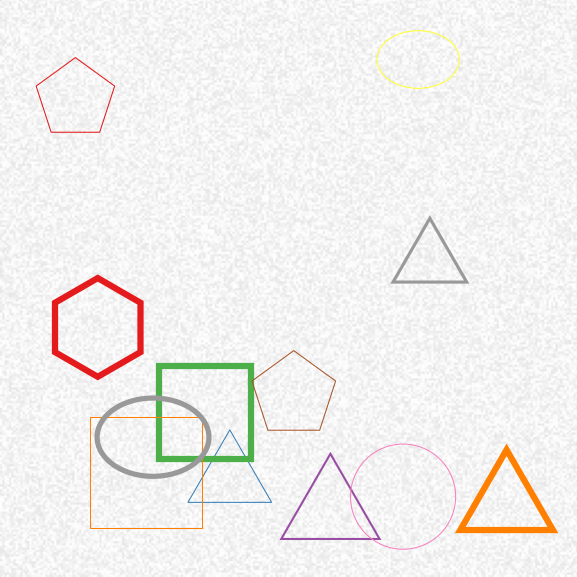[{"shape": "hexagon", "thickness": 3, "radius": 0.43, "center": [0.169, 0.432]}, {"shape": "pentagon", "thickness": 0.5, "radius": 0.36, "center": [0.131, 0.828]}, {"shape": "triangle", "thickness": 0.5, "radius": 0.42, "center": [0.398, 0.171]}, {"shape": "square", "thickness": 3, "radius": 0.4, "center": [0.355, 0.285]}, {"shape": "triangle", "thickness": 1, "radius": 0.49, "center": [0.572, 0.115]}, {"shape": "square", "thickness": 0.5, "radius": 0.48, "center": [0.253, 0.181]}, {"shape": "triangle", "thickness": 3, "radius": 0.46, "center": [0.877, 0.128]}, {"shape": "oval", "thickness": 0.5, "radius": 0.36, "center": [0.724, 0.896]}, {"shape": "pentagon", "thickness": 0.5, "radius": 0.38, "center": [0.509, 0.316]}, {"shape": "circle", "thickness": 0.5, "radius": 0.46, "center": [0.698, 0.139]}, {"shape": "triangle", "thickness": 1.5, "radius": 0.37, "center": [0.744, 0.548]}, {"shape": "oval", "thickness": 2.5, "radius": 0.48, "center": [0.265, 0.242]}]